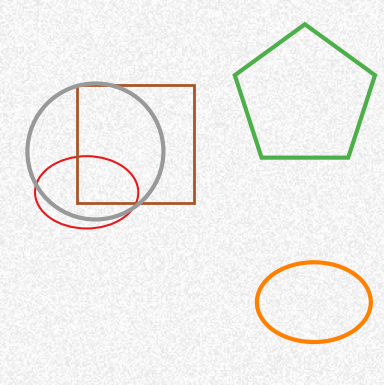[{"shape": "oval", "thickness": 1.5, "radius": 0.67, "center": [0.225, 0.5]}, {"shape": "pentagon", "thickness": 3, "radius": 0.96, "center": [0.792, 0.745]}, {"shape": "oval", "thickness": 3, "radius": 0.74, "center": [0.815, 0.215]}, {"shape": "square", "thickness": 2, "radius": 0.76, "center": [0.352, 0.626]}, {"shape": "circle", "thickness": 3, "radius": 0.88, "center": [0.248, 0.607]}]